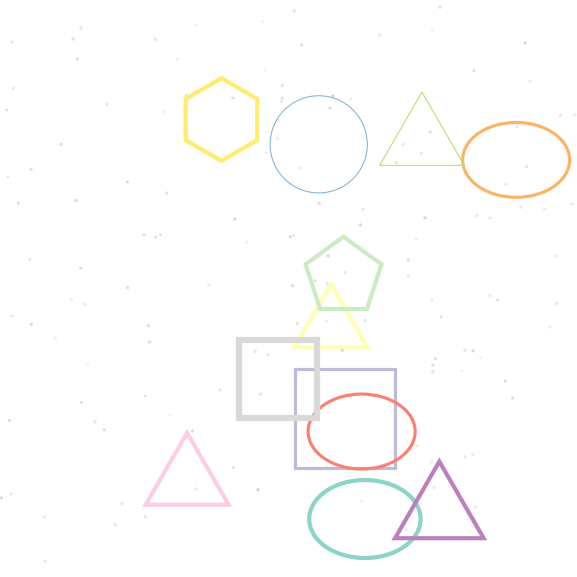[{"shape": "oval", "thickness": 2, "radius": 0.48, "center": [0.632, 0.1]}, {"shape": "triangle", "thickness": 2, "radius": 0.36, "center": [0.573, 0.434]}, {"shape": "square", "thickness": 1.5, "radius": 0.43, "center": [0.598, 0.274]}, {"shape": "oval", "thickness": 1.5, "radius": 0.46, "center": [0.626, 0.252]}, {"shape": "circle", "thickness": 0.5, "radius": 0.42, "center": [0.552, 0.749]}, {"shape": "oval", "thickness": 1.5, "radius": 0.46, "center": [0.894, 0.722]}, {"shape": "triangle", "thickness": 0.5, "radius": 0.42, "center": [0.731, 0.755]}, {"shape": "triangle", "thickness": 2, "radius": 0.41, "center": [0.324, 0.167]}, {"shape": "square", "thickness": 3, "radius": 0.34, "center": [0.481, 0.342]}, {"shape": "triangle", "thickness": 2, "radius": 0.44, "center": [0.761, 0.111]}, {"shape": "pentagon", "thickness": 2, "radius": 0.35, "center": [0.595, 0.52]}, {"shape": "hexagon", "thickness": 2, "radius": 0.36, "center": [0.383, 0.792]}]